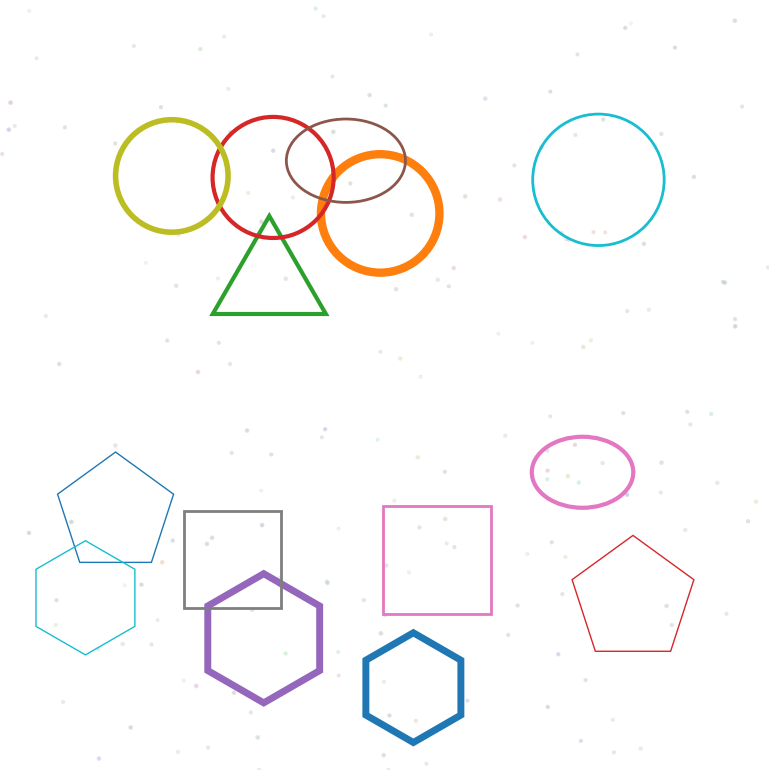[{"shape": "pentagon", "thickness": 0.5, "radius": 0.4, "center": [0.15, 0.334]}, {"shape": "hexagon", "thickness": 2.5, "radius": 0.36, "center": [0.537, 0.107]}, {"shape": "circle", "thickness": 3, "radius": 0.38, "center": [0.494, 0.723]}, {"shape": "triangle", "thickness": 1.5, "radius": 0.42, "center": [0.35, 0.635]}, {"shape": "circle", "thickness": 1.5, "radius": 0.39, "center": [0.355, 0.77]}, {"shape": "pentagon", "thickness": 0.5, "radius": 0.42, "center": [0.822, 0.221]}, {"shape": "hexagon", "thickness": 2.5, "radius": 0.42, "center": [0.342, 0.171]}, {"shape": "oval", "thickness": 1, "radius": 0.39, "center": [0.449, 0.791]}, {"shape": "square", "thickness": 1, "radius": 0.35, "center": [0.567, 0.273]}, {"shape": "oval", "thickness": 1.5, "radius": 0.33, "center": [0.757, 0.387]}, {"shape": "square", "thickness": 1, "radius": 0.32, "center": [0.302, 0.274]}, {"shape": "circle", "thickness": 2, "radius": 0.37, "center": [0.223, 0.771]}, {"shape": "circle", "thickness": 1, "radius": 0.43, "center": [0.777, 0.766]}, {"shape": "hexagon", "thickness": 0.5, "radius": 0.37, "center": [0.111, 0.224]}]